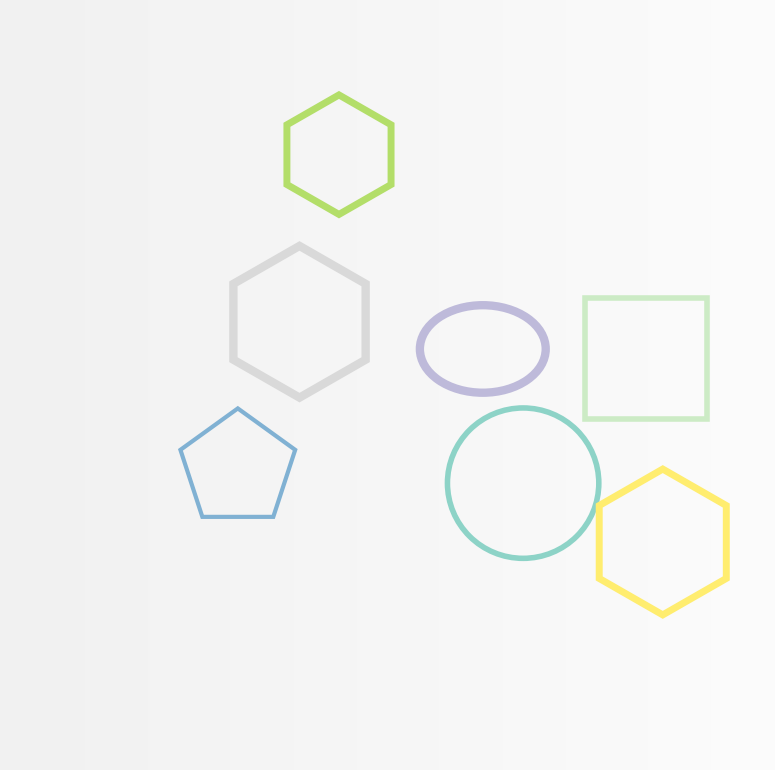[{"shape": "circle", "thickness": 2, "radius": 0.49, "center": [0.675, 0.373]}, {"shape": "oval", "thickness": 3, "radius": 0.41, "center": [0.623, 0.547]}, {"shape": "pentagon", "thickness": 1.5, "radius": 0.39, "center": [0.307, 0.392]}, {"shape": "hexagon", "thickness": 2.5, "radius": 0.39, "center": [0.437, 0.799]}, {"shape": "hexagon", "thickness": 3, "radius": 0.49, "center": [0.386, 0.582]}, {"shape": "square", "thickness": 2, "radius": 0.39, "center": [0.833, 0.535]}, {"shape": "hexagon", "thickness": 2.5, "radius": 0.47, "center": [0.855, 0.296]}]